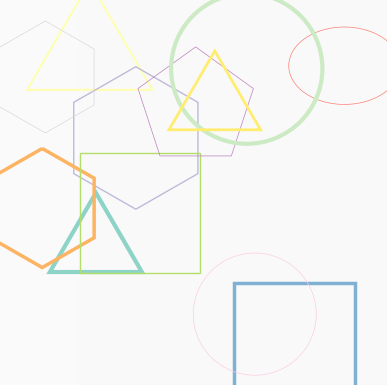[{"shape": "triangle", "thickness": 3, "radius": 0.69, "center": [0.248, 0.362]}, {"shape": "triangle", "thickness": 1.5, "radius": 0.93, "center": [0.232, 0.86]}, {"shape": "hexagon", "thickness": 1, "radius": 0.93, "center": [0.351, 0.642]}, {"shape": "oval", "thickness": 0.5, "radius": 0.72, "center": [0.889, 0.829]}, {"shape": "square", "thickness": 2.5, "radius": 0.78, "center": [0.759, 0.109]}, {"shape": "hexagon", "thickness": 2.5, "radius": 0.77, "center": [0.109, 0.46]}, {"shape": "square", "thickness": 1, "radius": 0.78, "center": [0.362, 0.446]}, {"shape": "circle", "thickness": 0.5, "radius": 0.79, "center": [0.657, 0.184]}, {"shape": "hexagon", "thickness": 0.5, "radius": 0.73, "center": [0.117, 0.8]}, {"shape": "pentagon", "thickness": 0.5, "radius": 0.78, "center": [0.505, 0.722]}, {"shape": "circle", "thickness": 3, "radius": 0.98, "center": [0.637, 0.822]}, {"shape": "triangle", "thickness": 2, "radius": 0.68, "center": [0.554, 0.731]}]